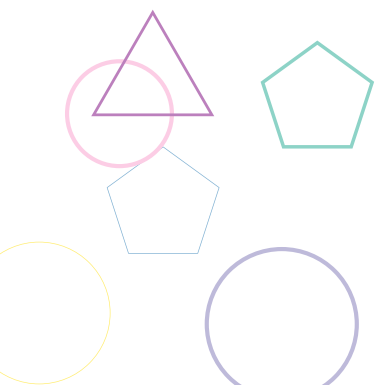[{"shape": "pentagon", "thickness": 2.5, "radius": 0.75, "center": [0.824, 0.74]}, {"shape": "circle", "thickness": 3, "radius": 0.97, "center": [0.732, 0.158]}, {"shape": "pentagon", "thickness": 0.5, "radius": 0.76, "center": [0.424, 0.466]}, {"shape": "circle", "thickness": 3, "radius": 0.68, "center": [0.31, 0.705]}, {"shape": "triangle", "thickness": 2, "radius": 0.89, "center": [0.397, 0.79]}, {"shape": "circle", "thickness": 0.5, "radius": 0.92, "center": [0.102, 0.187]}]